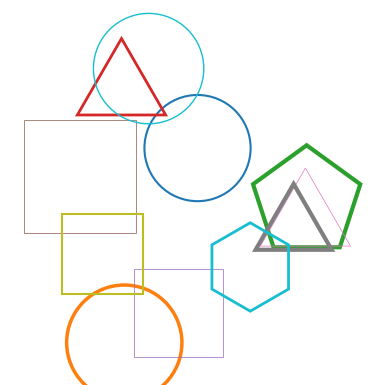[{"shape": "circle", "thickness": 1.5, "radius": 0.69, "center": [0.513, 0.615]}, {"shape": "circle", "thickness": 2.5, "radius": 0.75, "center": [0.323, 0.11]}, {"shape": "pentagon", "thickness": 3, "radius": 0.73, "center": [0.797, 0.476]}, {"shape": "triangle", "thickness": 2, "radius": 0.66, "center": [0.316, 0.768]}, {"shape": "square", "thickness": 0.5, "radius": 0.57, "center": [0.464, 0.187]}, {"shape": "square", "thickness": 0.5, "radius": 0.73, "center": [0.208, 0.542]}, {"shape": "triangle", "thickness": 0.5, "radius": 0.68, "center": [0.793, 0.428]}, {"shape": "triangle", "thickness": 3, "radius": 0.57, "center": [0.763, 0.408]}, {"shape": "square", "thickness": 1.5, "radius": 0.52, "center": [0.266, 0.34]}, {"shape": "hexagon", "thickness": 2, "radius": 0.57, "center": [0.65, 0.307]}, {"shape": "circle", "thickness": 1, "radius": 0.72, "center": [0.386, 0.822]}]